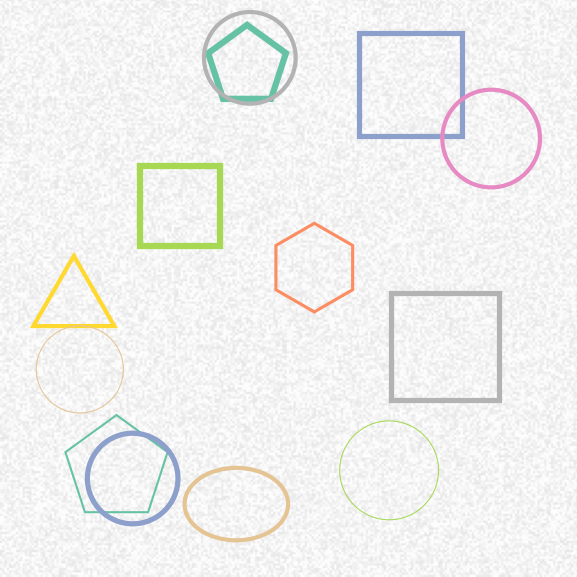[{"shape": "pentagon", "thickness": 3, "radius": 0.35, "center": [0.428, 0.885]}, {"shape": "pentagon", "thickness": 1, "radius": 0.47, "center": [0.202, 0.187]}, {"shape": "hexagon", "thickness": 1.5, "radius": 0.38, "center": [0.544, 0.536]}, {"shape": "square", "thickness": 2.5, "radius": 0.45, "center": [0.711, 0.853]}, {"shape": "circle", "thickness": 2.5, "radius": 0.39, "center": [0.23, 0.171]}, {"shape": "circle", "thickness": 2, "radius": 0.42, "center": [0.85, 0.759]}, {"shape": "square", "thickness": 3, "radius": 0.35, "center": [0.312, 0.643]}, {"shape": "circle", "thickness": 0.5, "radius": 0.43, "center": [0.674, 0.185]}, {"shape": "triangle", "thickness": 2, "radius": 0.41, "center": [0.128, 0.475]}, {"shape": "circle", "thickness": 0.5, "radius": 0.38, "center": [0.138, 0.36]}, {"shape": "oval", "thickness": 2, "radius": 0.45, "center": [0.409, 0.126]}, {"shape": "circle", "thickness": 2, "radius": 0.4, "center": [0.433, 0.899]}, {"shape": "square", "thickness": 2.5, "radius": 0.46, "center": [0.771, 0.399]}]